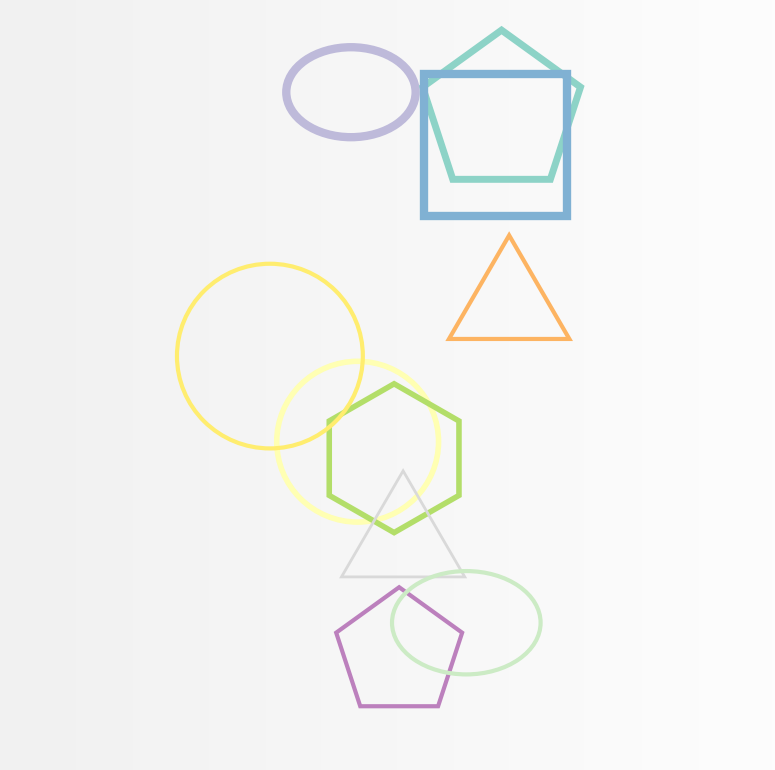[{"shape": "pentagon", "thickness": 2.5, "radius": 0.54, "center": [0.647, 0.854]}, {"shape": "circle", "thickness": 2, "radius": 0.52, "center": [0.461, 0.426]}, {"shape": "oval", "thickness": 3, "radius": 0.42, "center": [0.453, 0.88]}, {"shape": "square", "thickness": 3, "radius": 0.46, "center": [0.639, 0.812]}, {"shape": "triangle", "thickness": 1.5, "radius": 0.45, "center": [0.657, 0.605]}, {"shape": "hexagon", "thickness": 2, "radius": 0.48, "center": [0.509, 0.405]}, {"shape": "triangle", "thickness": 1, "radius": 0.46, "center": [0.52, 0.297]}, {"shape": "pentagon", "thickness": 1.5, "radius": 0.43, "center": [0.515, 0.152]}, {"shape": "oval", "thickness": 1.5, "radius": 0.48, "center": [0.602, 0.191]}, {"shape": "circle", "thickness": 1.5, "radius": 0.6, "center": [0.348, 0.538]}]